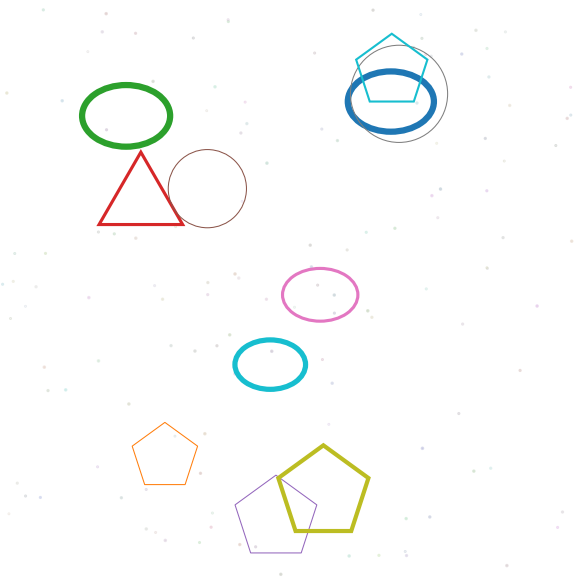[{"shape": "oval", "thickness": 3, "radius": 0.37, "center": [0.677, 0.823]}, {"shape": "pentagon", "thickness": 0.5, "radius": 0.3, "center": [0.286, 0.208]}, {"shape": "oval", "thickness": 3, "radius": 0.38, "center": [0.218, 0.798]}, {"shape": "triangle", "thickness": 1.5, "radius": 0.42, "center": [0.244, 0.652]}, {"shape": "pentagon", "thickness": 0.5, "radius": 0.37, "center": [0.478, 0.102]}, {"shape": "circle", "thickness": 0.5, "radius": 0.34, "center": [0.359, 0.672]}, {"shape": "oval", "thickness": 1.5, "radius": 0.33, "center": [0.554, 0.489]}, {"shape": "circle", "thickness": 0.5, "radius": 0.42, "center": [0.691, 0.837]}, {"shape": "pentagon", "thickness": 2, "radius": 0.41, "center": [0.56, 0.146]}, {"shape": "oval", "thickness": 2.5, "radius": 0.31, "center": [0.468, 0.368]}, {"shape": "pentagon", "thickness": 1, "radius": 0.32, "center": [0.678, 0.876]}]